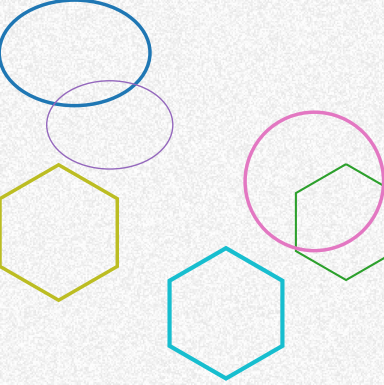[{"shape": "oval", "thickness": 2.5, "radius": 0.98, "center": [0.194, 0.863]}, {"shape": "hexagon", "thickness": 1.5, "radius": 0.75, "center": [0.899, 0.423]}, {"shape": "oval", "thickness": 1, "radius": 0.82, "center": [0.285, 0.676]}, {"shape": "circle", "thickness": 2.5, "radius": 0.9, "center": [0.816, 0.529]}, {"shape": "hexagon", "thickness": 2.5, "radius": 0.88, "center": [0.152, 0.396]}, {"shape": "hexagon", "thickness": 3, "radius": 0.85, "center": [0.587, 0.186]}]